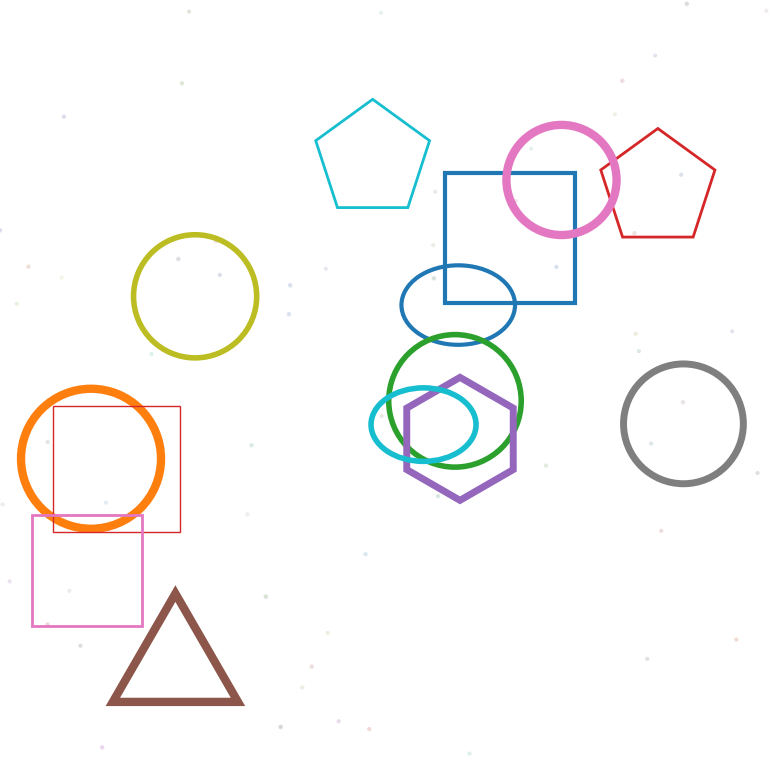[{"shape": "square", "thickness": 1.5, "radius": 0.42, "center": [0.662, 0.691]}, {"shape": "oval", "thickness": 1.5, "radius": 0.37, "center": [0.595, 0.604]}, {"shape": "circle", "thickness": 3, "radius": 0.45, "center": [0.118, 0.404]}, {"shape": "circle", "thickness": 2, "radius": 0.43, "center": [0.591, 0.479]}, {"shape": "square", "thickness": 0.5, "radius": 0.41, "center": [0.151, 0.391]}, {"shape": "pentagon", "thickness": 1, "radius": 0.39, "center": [0.854, 0.755]}, {"shape": "hexagon", "thickness": 2.5, "radius": 0.4, "center": [0.597, 0.43]}, {"shape": "triangle", "thickness": 3, "radius": 0.47, "center": [0.228, 0.135]}, {"shape": "square", "thickness": 1, "radius": 0.36, "center": [0.113, 0.259]}, {"shape": "circle", "thickness": 3, "radius": 0.36, "center": [0.729, 0.766]}, {"shape": "circle", "thickness": 2.5, "radius": 0.39, "center": [0.888, 0.45]}, {"shape": "circle", "thickness": 2, "radius": 0.4, "center": [0.253, 0.615]}, {"shape": "oval", "thickness": 2, "radius": 0.34, "center": [0.55, 0.449]}, {"shape": "pentagon", "thickness": 1, "radius": 0.39, "center": [0.484, 0.793]}]